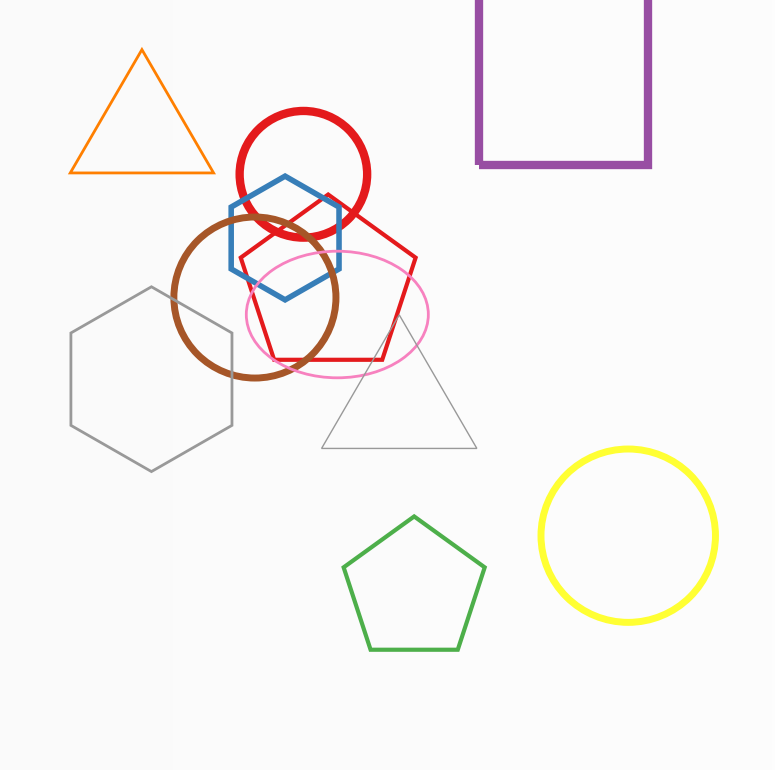[{"shape": "circle", "thickness": 3, "radius": 0.41, "center": [0.391, 0.774]}, {"shape": "pentagon", "thickness": 1.5, "radius": 0.59, "center": [0.423, 0.629]}, {"shape": "hexagon", "thickness": 2, "radius": 0.4, "center": [0.368, 0.691]}, {"shape": "pentagon", "thickness": 1.5, "radius": 0.48, "center": [0.534, 0.234]}, {"shape": "square", "thickness": 3, "radius": 0.54, "center": [0.727, 0.895]}, {"shape": "triangle", "thickness": 1, "radius": 0.53, "center": [0.183, 0.829]}, {"shape": "circle", "thickness": 2.5, "radius": 0.56, "center": [0.811, 0.304]}, {"shape": "circle", "thickness": 2.5, "radius": 0.52, "center": [0.329, 0.614]}, {"shape": "oval", "thickness": 1, "radius": 0.59, "center": [0.435, 0.592]}, {"shape": "hexagon", "thickness": 1, "radius": 0.6, "center": [0.195, 0.508]}, {"shape": "triangle", "thickness": 0.5, "radius": 0.58, "center": [0.515, 0.475]}]